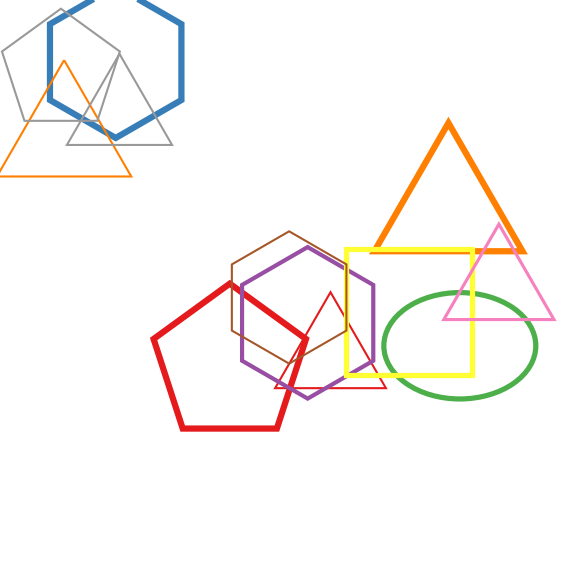[{"shape": "pentagon", "thickness": 3, "radius": 0.69, "center": [0.398, 0.369]}, {"shape": "triangle", "thickness": 1, "radius": 0.55, "center": [0.572, 0.382]}, {"shape": "hexagon", "thickness": 3, "radius": 0.66, "center": [0.2, 0.892]}, {"shape": "oval", "thickness": 2.5, "radius": 0.66, "center": [0.796, 0.4]}, {"shape": "hexagon", "thickness": 2, "radius": 0.66, "center": [0.533, 0.44]}, {"shape": "triangle", "thickness": 1, "radius": 0.67, "center": [0.111, 0.761]}, {"shape": "triangle", "thickness": 3, "radius": 0.74, "center": [0.777, 0.638]}, {"shape": "square", "thickness": 2.5, "radius": 0.55, "center": [0.708, 0.459]}, {"shape": "hexagon", "thickness": 1, "radius": 0.57, "center": [0.501, 0.484]}, {"shape": "triangle", "thickness": 1.5, "radius": 0.55, "center": [0.864, 0.501]}, {"shape": "triangle", "thickness": 1, "radius": 0.53, "center": [0.207, 0.801]}, {"shape": "pentagon", "thickness": 1, "radius": 0.54, "center": [0.105, 0.877]}]